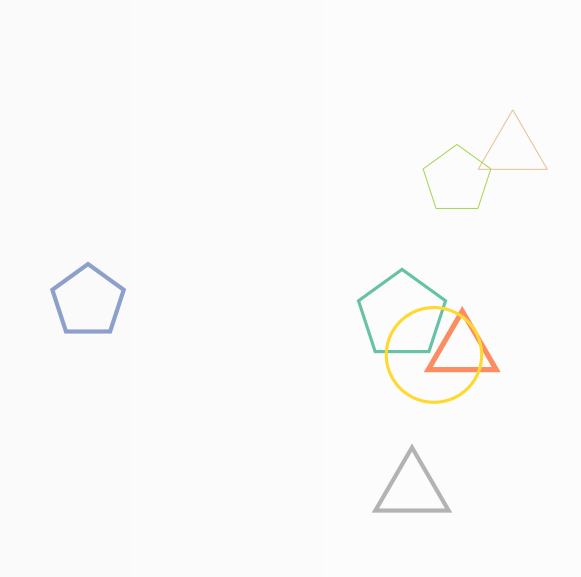[{"shape": "pentagon", "thickness": 1.5, "radius": 0.39, "center": [0.692, 0.454]}, {"shape": "triangle", "thickness": 2.5, "radius": 0.34, "center": [0.795, 0.393]}, {"shape": "pentagon", "thickness": 2, "radius": 0.32, "center": [0.151, 0.477]}, {"shape": "pentagon", "thickness": 0.5, "radius": 0.31, "center": [0.786, 0.688]}, {"shape": "circle", "thickness": 1.5, "radius": 0.41, "center": [0.747, 0.385]}, {"shape": "triangle", "thickness": 0.5, "radius": 0.34, "center": [0.882, 0.74]}, {"shape": "triangle", "thickness": 2, "radius": 0.36, "center": [0.709, 0.151]}]